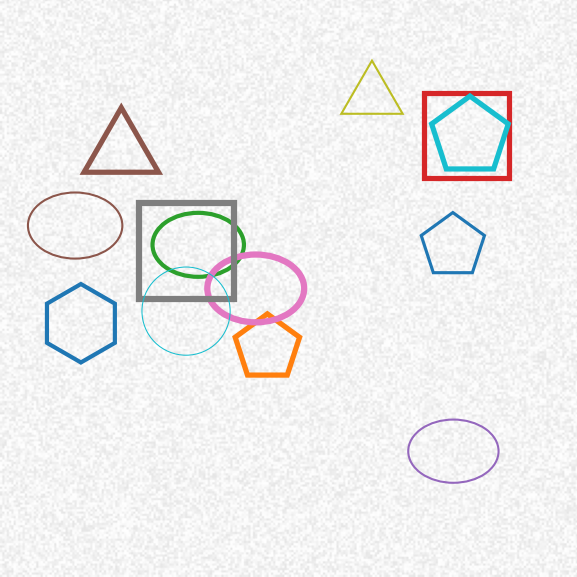[{"shape": "pentagon", "thickness": 1.5, "radius": 0.29, "center": [0.784, 0.574]}, {"shape": "hexagon", "thickness": 2, "radius": 0.34, "center": [0.14, 0.439]}, {"shape": "pentagon", "thickness": 2.5, "radius": 0.29, "center": [0.463, 0.397]}, {"shape": "oval", "thickness": 2, "radius": 0.4, "center": [0.343, 0.575]}, {"shape": "square", "thickness": 2.5, "radius": 0.37, "center": [0.807, 0.764]}, {"shape": "oval", "thickness": 1, "radius": 0.39, "center": [0.785, 0.218]}, {"shape": "oval", "thickness": 1, "radius": 0.41, "center": [0.13, 0.609]}, {"shape": "triangle", "thickness": 2.5, "radius": 0.37, "center": [0.21, 0.738]}, {"shape": "oval", "thickness": 3, "radius": 0.42, "center": [0.443, 0.5]}, {"shape": "square", "thickness": 3, "radius": 0.41, "center": [0.323, 0.564]}, {"shape": "triangle", "thickness": 1, "radius": 0.31, "center": [0.644, 0.833]}, {"shape": "circle", "thickness": 0.5, "radius": 0.38, "center": [0.322, 0.46]}, {"shape": "pentagon", "thickness": 2.5, "radius": 0.35, "center": [0.814, 0.763]}]